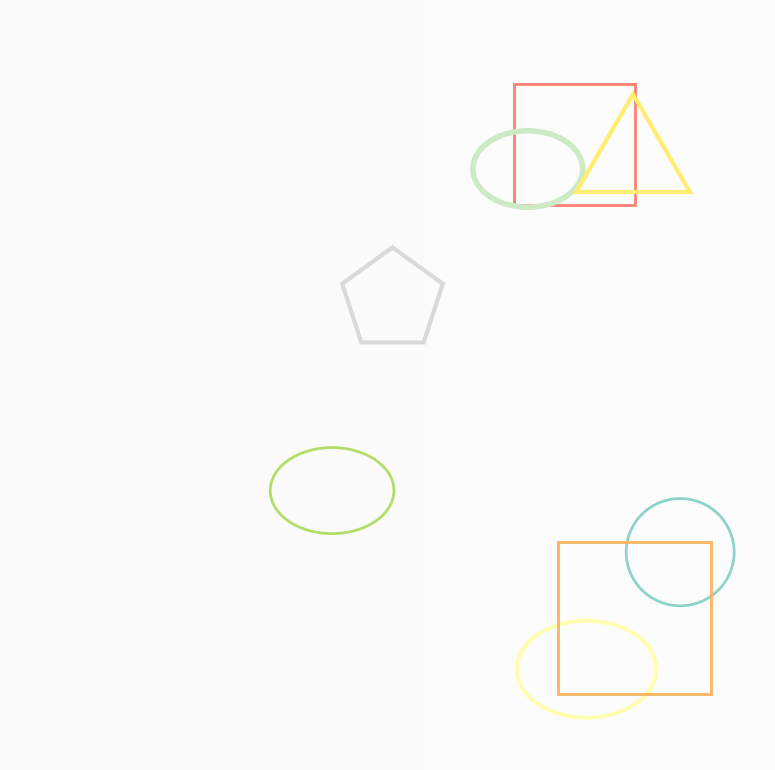[{"shape": "circle", "thickness": 1, "radius": 0.35, "center": [0.878, 0.283]}, {"shape": "oval", "thickness": 1.5, "radius": 0.45, "center": [0.757, 0.131]}, {"shape": "square", "thickness": 1, "radius": 0.39, "center": [0.741, 0.812]}, {"shape": "square", "thickness": 1, "radius": 0.49, "center": [0.819, 0.198]}, {"shape": "oval", "thickness": 1, "radius": 0.4, "center": [0.428, 0.363]}, {"shape": "pentagon", "thickness": 1.5, "radius": 0.34, "center": [0.506, 0.61]}, {"shape": "oval", "thickness": 2, "radius": 0.35, "center": [0.681, 0.781]}, {"shape": "triangle", "thickness": 1.5, "radius": 0.42, "center": [0.817, 0.793]}]